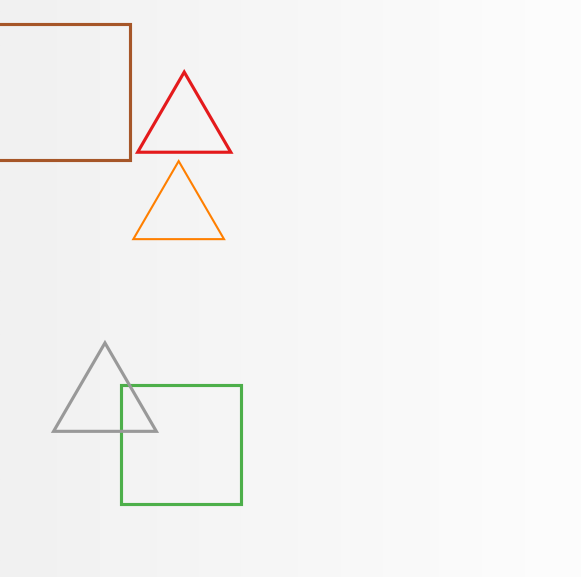[{"shape": "triangle", "thickness": 1.5, "radius": 0.46, "center": [0.317, 0.782]}, {"shape": "square", "thickness": 1.5, "radius": 0.52, "center": [0.311, 0.229]}, {"shape": "triangle", "thickness": 1, "radius": 0.45, "center": [0.307, 0.63]}, {"shape": "square", "thickness": 1.5, "radius": 0.59, "center": [0.106, 0.84]}, {"shape": "triangle", "thickness": 1.5, "radius": 0.51, "center": [0.181, 0.303]}]